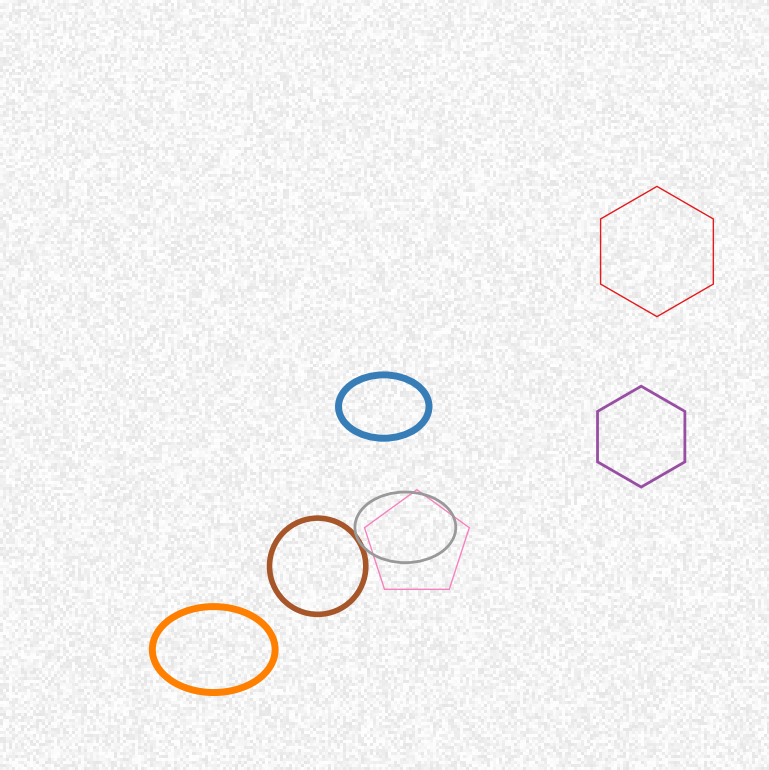[{"shape": "hexagon", "thickness": 0.5, "radius": 0.42, "center": [0.853, 0.673]}, {"shape": "oval", "thickness": 2.5, "radius": 0.29, "center": [0.498, 0.472]}, {"shape": "hexagon", "thickness": 1, "radius": 0.33, "center": [0.833, 0.433]}, {"shape": "oval", "thickness": 2.5, "radius": 0.4, "center": [0.278, 0.156]}, {"shape": "circle", "thickness": 2, "radius": 0.31, "center": [0.413, 0.265]}, {"shape": "pentagon", "thickness": 0.5, "radius": 0.36, "center": [0.541, 0.293]}, {"shape": "oval", "thickness": 1, "radius": 0.33, "center": [0.526, 0.315]}]